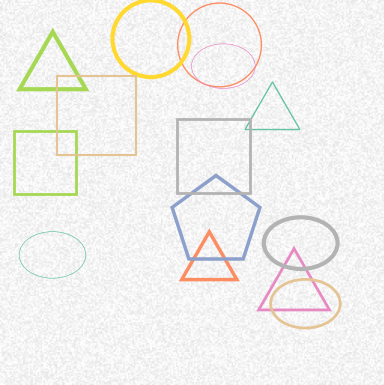[{"shape": "oval", "thickness": 0.5, "radius": 0.43, "center": [0.136, 0.338]}, {"shape": "triangle", "thickness": 1, "radius": 0.41, "center": [0.708, 0.705]}, {"shape": "triangle", "thickness": 2.5, "radius": 0.41, "center": [0.544, 0.315]}, {"shape": "circle", "thickness": 1, "radius": 0.54, "center": [0.57, 0.883]}, {"shape": "pentagon", "thickness": 2.5, "radius": 0.6, "center": [0.561, 0.424]}, {"shape": "triangle", "thickness": 2, "radius": 0.53, "center": [0.764, 0.248]}, {"shape": "oval", "thickness": 0.5, "radius": 0.41, "center": [0.58, 0.828]}, {"shape": "triangle", "thickness": 3, "radius": 0.5, "center": [0.137, 0.818]}, {"shape": "square", "thickness": 2, "radius": 0.41, "center": [0.117, 0.578]}, {"shape": "circle", "thickness": 3, "radius": 0.5, "center": [0.392, 0.899]}, {"shape": "oval", "thickness": 2, "radius": 0.45, "center": [0.793, 0.211]}, {"shape": "square", "thickness": 1.5, "radius": 0.51, "center": [0.251, 0.699]}, {"shape": "square", "thickness": 2, "radius": 0.48, "center": [0.555, 0.594]}, {"shape": "oval", "thickness": 3, "radius": 0.48, "center": [0.781, 0.369]}]